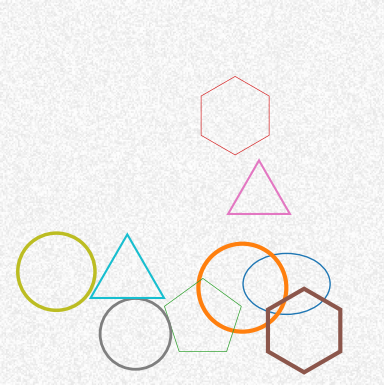[{"shape": "oval", "thickness": 1, "radius": 0.57, "center": [0.744, 0.263]}, {"shape": "circle", "thickness": 3, "radius": 0.57, "center": [0.63, 0.253]}, {"shape": "pentagon", "thickness": 0.5, "radius": 0.52, "center": [0.527, 0.172]}, {"shape": "hexagon", "thickness": 0.5, "radius": 0.51, "center": [0.611, 0.7]}, {"shape": "hexagon", "thickness": 3, "radius": 0.54, "center": [0.79, 0.141]}, {"shape": "triangle", "thickness": 1.5, "radius": 0.46, "center": [0.673, 0.491]}, {"shape": "circle", "thickness": 2, "radius": 0.46, "center": [0.352, 0.133]}, {"shape": "circle", "thickness": 2.5, "radius": 0.5, "center": [0.146, 0.294]}, {"shape": "triangle", "thickness": 1.5, "radius": 0.55, "center": [0.331, 0.281]}]